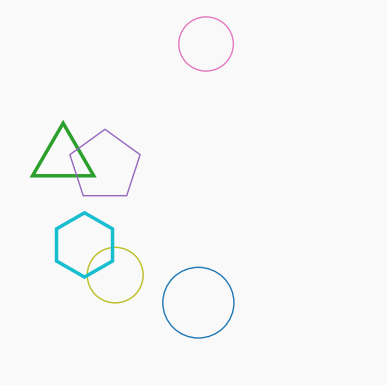[{"shape": "circle", "thickness": 1, "radius": 0.46, "center": [0.512, 0.214]}, {"shape": "triangle", "thickness": 2.5, "radius": 0.46, "center": [0.163, 0.589]}, {"shape": "pentagon", "thickness": 1, "radius": 0.48, "center": [0.271, 0.569]}, {"shape": "circle", "thickness": 1, "radius": 0.35, "center": [0.532, 0.886]}, {"shape": "circle", "thickness": 1, "radius": 0.36, "center": [0.297, 0.285]}, {"shape": "hexagon", "thickness": 2.5, "radius": 0.42, "center": [0.218, 0.364]}]